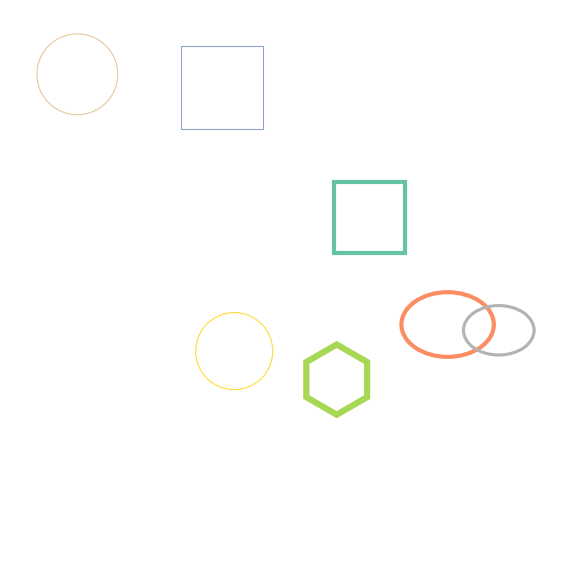[{"shape": "square", "thickness": 2, "radius": 0.31, "center": [0.64, 0.623]}, {"shape": "oval", "thickness": 2, "radius": 0.4, "center": [0.775, 0.437]}, {"shape": "square", "thickness": 0.5, "radius": 0.36, "center": [0.384, 0.848]}, {"shape": "hexagon", "thickness": 3, "radius": 0.3, "center": [0.583, 0.342]}, {"shape": "circle", "thickness": 0.5, "radius": 0.33, "center": [0.406, 0.391]}, {"shape": "circle", "thickness": 0.5, "radius": 0.35, "center": [0.134, 0.87]}, {"shape": "oval", "thickness": 1.5, "radius": 0.31, "center": [0.864, 0.427]}]